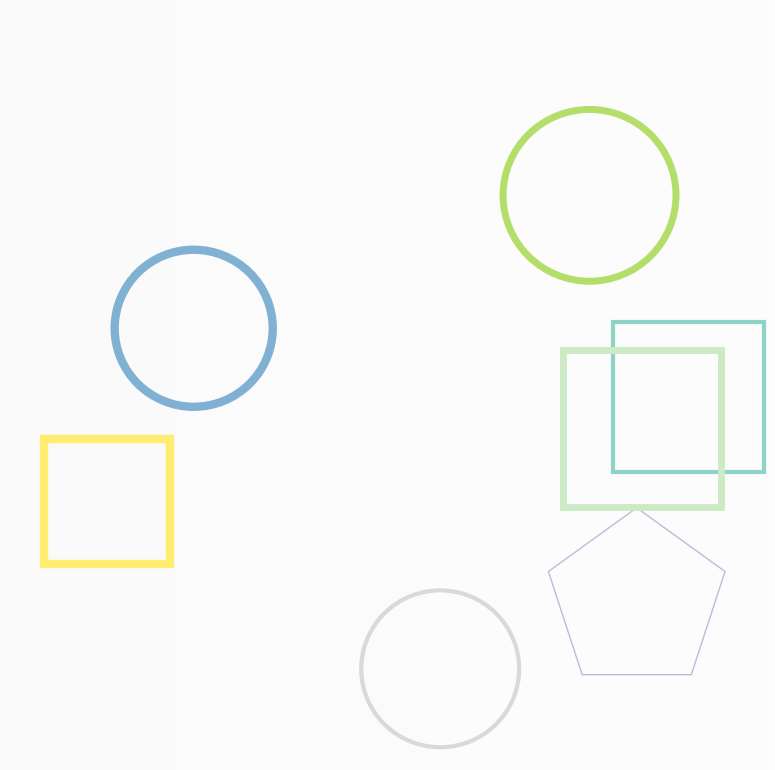[{"shape": "square", "thickness": 1.5, "radius": 0.49, "center": [0.889, 0.485]}, {"shape": "pentagon", "thickness": 0.5, "radius": 0.6, "center": [0.822, 0.221]}, {"shape": "circle", "thickness": 3, "radius": 0.51, "center": [0.25, 0.574]}, {"shape": "circle", "thickness": 2.5, "radius": 0.56, "center": [0.761, 0.746]}, {"shape": "circle", "thickness": 1.5, "radius": 0.51, "center": [0.568, 0.131]}, {"shape": "square", "thickness": 2.5, "radius": 0.51, "center": [0.829, 0.444]}, {"shape": "square", "thickness": 3, "radius": 0.41, "center": [0.138, 0.349]}]